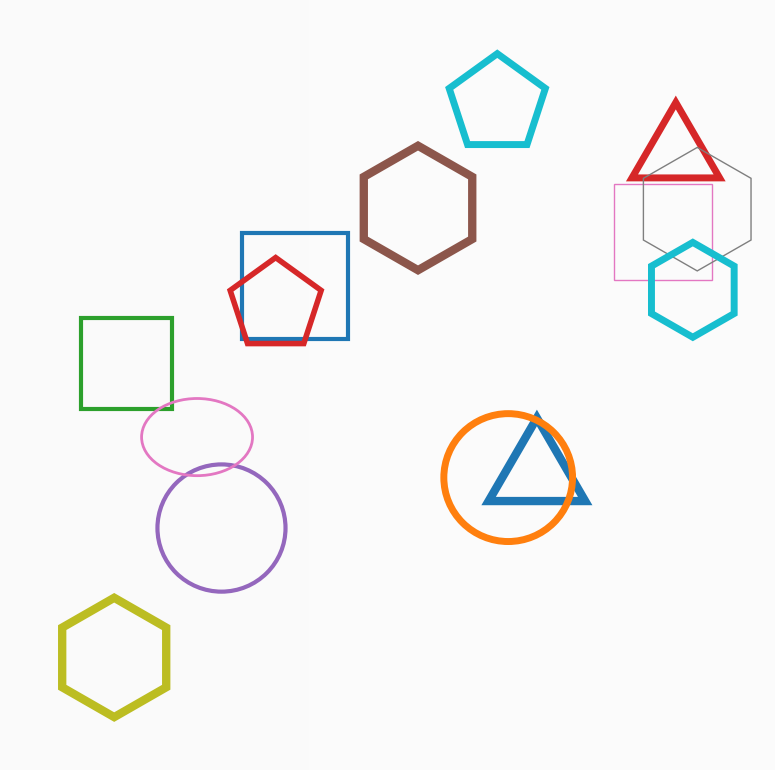[{"shape": "triangle", "thickness": 3, "radius": 0.36, "center": [0.693, 0.385]}, {"shape": "square", "thickness": 1.5, "radius": 0.34, "center": [0.38, 0.628]}, {"shape": "circle", "thickness": 2.5, "radius": 0.42, "center": [0.656, 0.38]}, {"shape": "square", "thickness": 1.5, "radius": 0.29, "center": [0.163, 0.528]}, {"shape": "pentagon", "thickness": 2, "radius": 0.31, "center": [0.356, 0.604]}, {"shape": "triangle", "thickness": 2.5, "radius": 0.33, "center": [0.872, 0.802]}, {"shape": "circle", "thickness": 1.5, "radius": 0.41, "center": [0.286, 0.314]}, {"shape": "hexagon", "thickness": 3, "radius": 0.4, "center": [0.539, 0.73]}, {"shape": "oval", "thickness": 1, "radius": 0.36, "center": [0.254, 0.432]}, {"shape": "square", "thickness": 0.5, "radius": 0.31, "center": [0.856, 0.699]}, {"shape": "hexagon", "thickness": 0.5, "radius": 0.4, "center": [0.9, 0.728]}, {"shape": "hexagon", "thickness": 3, "radius": 0.39, "center": [0.147, 0.146]}, {"shape": "pentagon", "thickness": 2.5, "radius": 0.33, "center": [0.642, 0.865]}, {"shape": "hexagon", "thickness": 2.5, "radius": 0.31, "center": [0.894, 0.624]}]